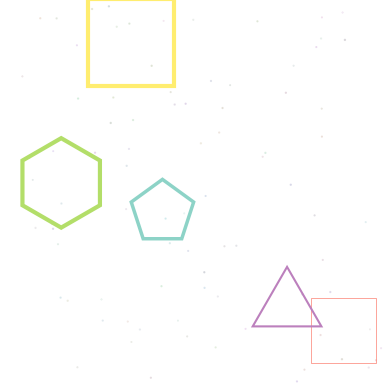[{"shape": "pentagon", "thickness": 2.5, "radius": 0.43, "center": [0.422, 0.449]}, {"shape": "square", "thickness": 0.5, "radius": 0.42, "center": [0.893, 0.141]}, {"shape": "hexagon", "thickness": 3, "radius": 0.58, "center": [0.159, 0.525]}, {"shape": "triangle", "thickness": 1.5, "radius": 0.52, "center": [0.746, 0.204]}, {"shape": "square", "thickness": 3, "radius": 0.56, "center": [0.34, 0.89]}]